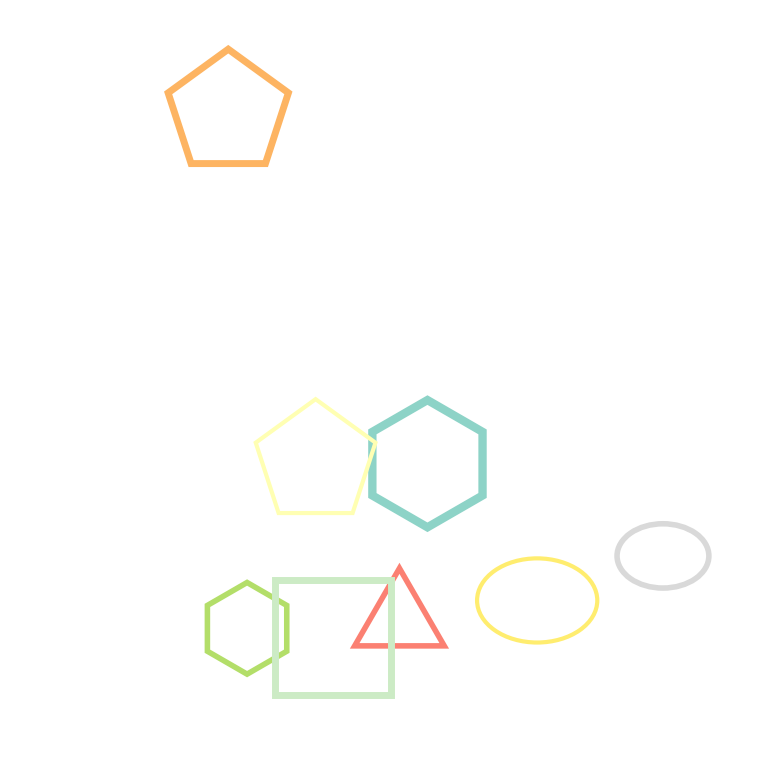[{"shape": "hexagon", "thickness": 3, "radius": 0.41, "center": [0.555, 0.398]}, {"shape": "pentagon", "thickness": 1.5, "radius": 0.41, "center": [0.41, 0.4]}, {"shape": "triangle", "thickness": 2, "radius": 0.34, "center": [0.519, 0.195]}, {"shape": "pentagon", "thickness": 2.5, "radius": 0.41, "center": [0.296, 0.854]}, {"shape": "hexagon", "thickness": 2, "radius": 0.3, "center": [0.321, 0.184]}, {"shape": "oval", "thickness": 2, "radius": 0.3, "center": [0.861, 0.278]}, {"shape": "square", "thickness": 2.5, "radius": 0.38, "center": [0.433, 0.172]}, {"shape": "oval", "thickness": 1.5, "radius": 0.39, "center": [0.698, 0.22]}]